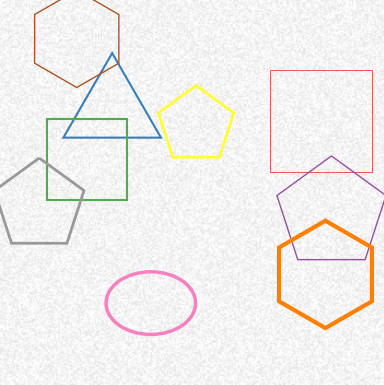[{"shape": "square", "thickness": 0.5, "radius": 0.66, "center": [0.835, 0.686]}, {"shape": "triangle", "thickness": 1.5, "radius": 0.73, "center": [0.291, 0.716]}, {"shape": "square", "thickness": 1.5, "radius": 0.52, "center": [0.226, 0.586]}, {"shape": "pentagon", "thickness": 1, "radius": 0.74, "center": [0.861, 0.446]}, {"shape": "hexagon", "thickness": 3, "radius": 0.7, "center": [0.845, 0.287]}, {"shape": "pentagon", "thickness": 2, "radius": 0.51, "center": [0.509, 0.675]}, {"shape": "hexagon", "thickness": 1, "radius": 0.63, "center": [0.199, 0.899]}, {"shape": "oval", "thickness": 2.5, "radius": 0.58, "center": [0.392, 0.213]}, {"shape": "pentagon", "thickness": 2, "radius": 0.61, "center": [0.102, 0.467]}]